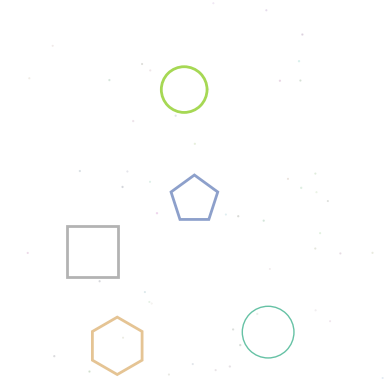[{"shape": "circle", "thickness": 1, "radius": 0.34, "center": [0.696, 0.137]}, {"shape": "pentagon", "thickness": 2, "radius": 0.32, "center": [0.505, 0.482]}, {"shape": "circle", "thickness": 2, "radius": 0.3, "center": [0.478, 0.767]}, {"shape": "hexagon", "thickness": 2, "radius": 0.37, "center": [0.305, 0.102]}, {"shape": "square", "thickness": 2, "radius": 0.33, "center": [0.24, 0.347]}]